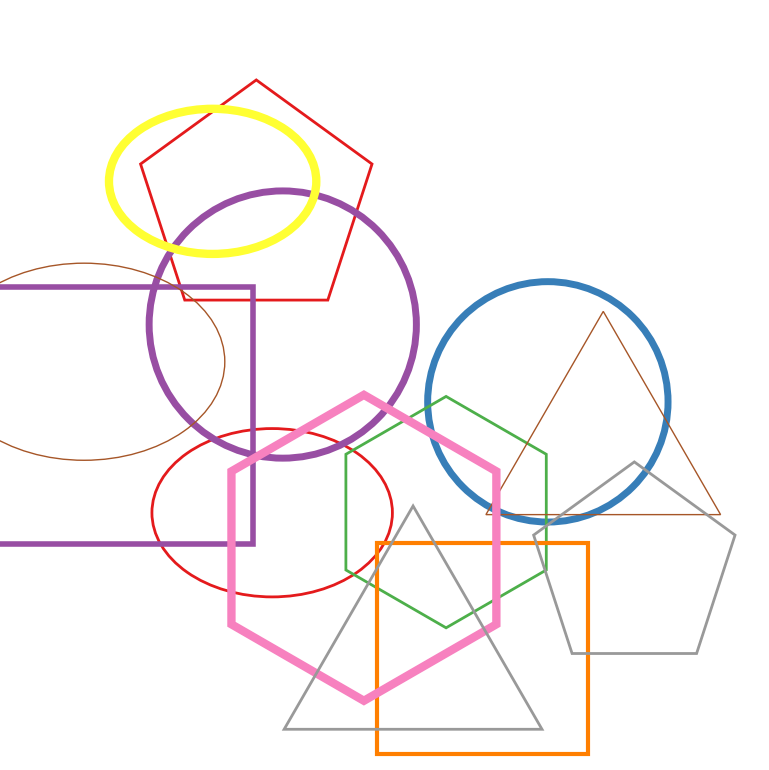[{"shape": "oval", "thickness": 1, "radius": 0.78, "center": [0.353, 0.334]}, {"shape": "pentagon", "thickness": 1, "radius": 0.79, "center": [0.333, 0.738]}, {"shape": "circle", "thickness": 2.5, "radius": 0.78, "center": [0.711, 0.478]}, {"shape": "hexagon", "thickness": 1, "radius": 0.75, "center": [0.579, 0.335]}, {"shape": "circle", "thickness": 2.5, "radius": 0.87, "center": [0.367, 0.579]}, {"shape": "square", "thickness": 2, "radius": 0.83, "center": [0.162, 0.46]}, {"shape": "square", "thickness": 1.5, "radius": 0.68, "center": [0.627, 0.158]}, {"shape": "oval", "thickness": 3, "radius": 0.67, "center": [0.276, 0.764]}, {"shape": "triangle", "thickness": 0.5, "radius": 0.88, "center": [0.783, 0.42]}, {"shape": "oval", "thickness": 0.5, "radius": 0.91, "center": [0.109, 0.53]}, {"shape": "hexagon", "thickness": 3, "radius": 0.99, "center": [0.473, 0.289]}, {"shape": "pentagon", "thickness": 1, "radius": 0.69, "center": [0.824, 0.263]}, {"shape": "triangle", "thickness": 1, "radius": 0.97, "center": [0.536, 0.15]}]